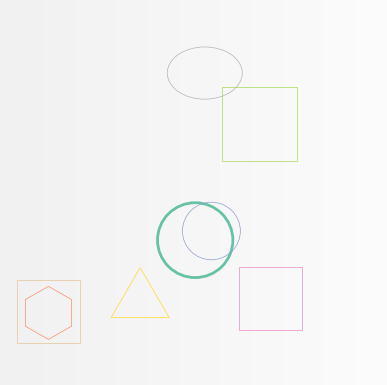[{"shape": "circle", "thickness": 2, "radius": 0.49, "center": [0.504, 0.376]}, {"shape": "hexagon", "thickness": 0.5, "radius": 0.34, "center": [0.125, 0.187]}, {"shape": "circle", "thickness": 0.5, "radius": 0.37, "center": [0.546, 0.4]}, {"shape": "square", "thickness": 0.5, "radius": 0.41, "center": [0.698, 0.224]}, {"shape": "square", "thickness": 0.5, "radius": 0.48, "center": [0.67, 0.677]}, {"shape": "triangle", "thickness": 0.5, "radius": 0.43, "center": [0.362, 0.218]}, {"shape": "square", "thickness": 0.5, "radius": 0.4, "center": [0.125, 0.191]}, {"shape": "oval", "thickness": 0.5, "radius": 0.48, "center": [0.528, 0.81]}]